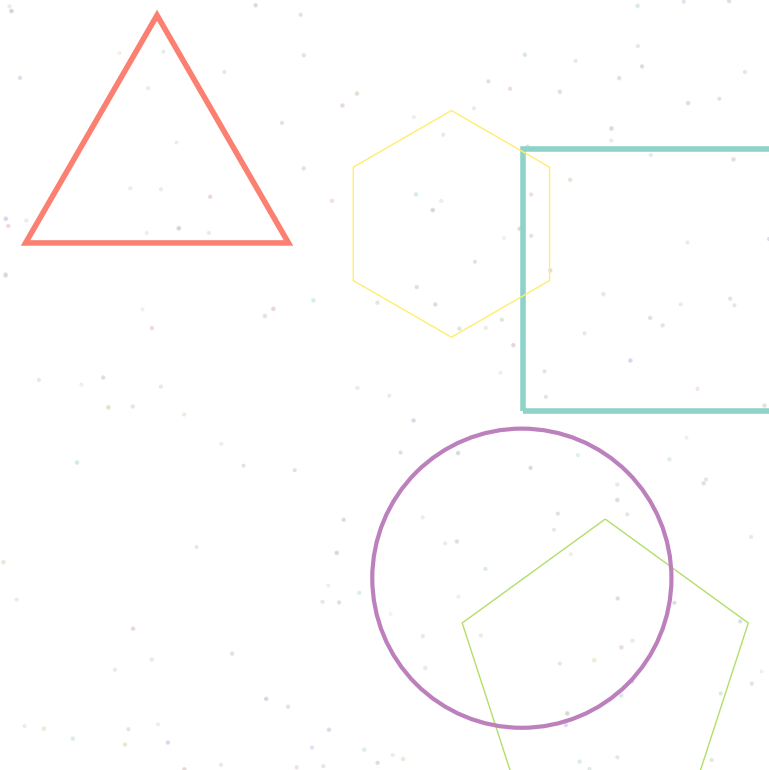[{"shape": "square", "thickness": 2, "radius": 0.85, "center": [0.85, 0.636]}, {"shape": "triangle", "thickness": 2, "radius": 0.99, "center": [0.204, 0.783]}, {"shape": "pentagon", "thickness": 0.5, "radius": 0.98, "center": [0.786, 0.131]}, {"shape": "circle", "thickness": 1.5, "radius": 0.97, "center": [0.678, 0.249]}, {"shape": "hexagon", "thickness": 0.5, "radius": 0.74, "center": [0.586, 0.709]}]